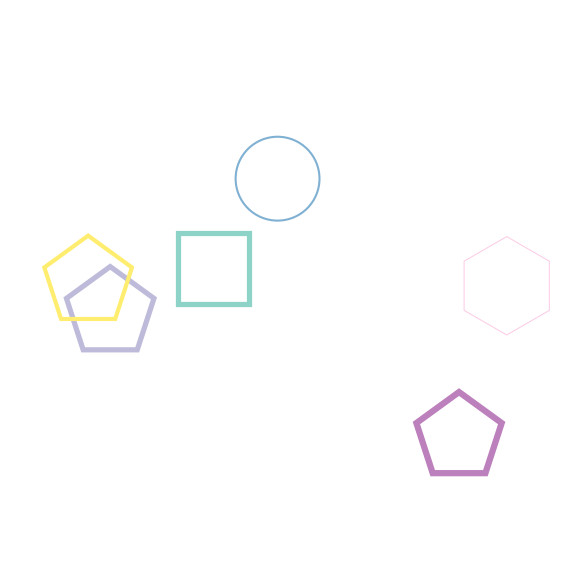[{"shape": "square", "thickness": 2.5, "radius": 0.31, "center": [0.37, 0.534]}, {"shape": "pentagon", "thickness": 2.5, "radius": 0.4, "center": [0.191, 0.458]}, {"shape": "circle", "thickness": 1, "radius": 0.36, "center": [0.481, 0.69]}, {"shape": "hexagon", "thickness": 0.5, "radius": 0.43, "center": [0.877, 0.504]}, {"shape": "pentagon", "thickness": 3, "radius": 0.39, "center": [0.795, 0.243]}, {"shape": "pentagon", "thickness": 2, "radius": 0.4, "center": [0.153, 0.511]}]